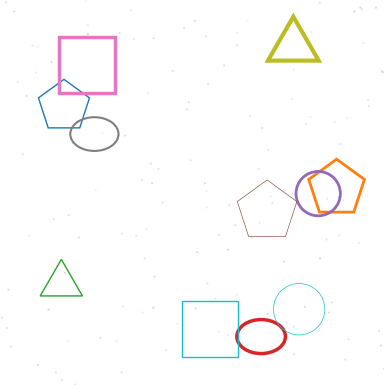[{"shape": "pentagon", "thickness": 1, "radius": 0.35, "center": [0.166, 0.724]}, {"shape": "pentagon", "thickness": 2, "radius": 0.38, "center": [0.874, 0.51]}, {"shape": "triangle", "thickness": 1, "radius": 0.32, "center": [0.159, 0.263]}, {"shape": "oval", "thickness": 2.5, "radius": 0.32, "center": [0.678, 0.126]}, {"shape": "circle", "thickness": 2, "radius": 0.29, "center": [0.826, 0.497]}, {"shape": "pentagon", "thickness": 0.5, "radius": 0.41, "center": [0.694, 0.451]}, {"shape": "square", "thickness": 2.5, "radius": 0.37, "center": [0.226, 0.831]}, {"shape": "oval", "thickness": 1.5, "radius": 0.31, "center": [0.245, 0.652]}, {"shape": "triangle", "thickness": 3, "radius": 0.38, "center": [0.762, 0.881]}, {"shape": "square", "thickness": 1, "radius": 0.36, "center": [0.545, 0.145]}, {"shape": "circle", "thickness": 0.5, "radius": 0.33, "center": [0.777, 0.197]}]